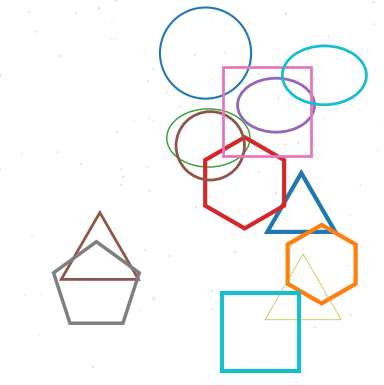[{"shape": "triangle", "thickness": 3, "radius": 0.51, "center": [0.783, 0.449]}, {"shape": "circle", "thickness": 1.5, "radius": 0.59, "center": [0.534, 0.862]}, {"shape": "hexagon", "thickness": 3, "radius": 0.51, "center": [0.835, 0.314]}, {"shape": "oval", "thickness": 1, "radius": 0.54, "center": [0.541, 0.642]}, {"shape": "hexagon", "thickness": 3, "radius": 0.59, "center": [0.635, 0.525]}, {"shape": "oval", "thickness": 2, "radius": 0.5, "center": [0.717, 0.727]}, {"shape": "circle", "thickness": 2, "radius": 0.44, "center": [0.546, 0.621]}, {"shape": "triangle", "thickness": 2, "radius": 0.58, "center": [0.259, 0.332]}, {"shape": "square", "thickness": 2, "radius": 0.58, "center": [0.694, 0.71]}, {"shape": "pentagon", "thickness": 2.5, "radius": 0.59, "center": [0.25, 0.255]}, {"shape": "triangle", "thickness": 0.5, "radius": 0.57, "center": [0.787, 0.226]}, {"shape": "square", "thickness": 3, "radius": 0.5, "center": [0.677, 0.138]}, {"shape": "oval", "thickness": 2, "radius": 0.55, "center": [0.842, 0.804]}]